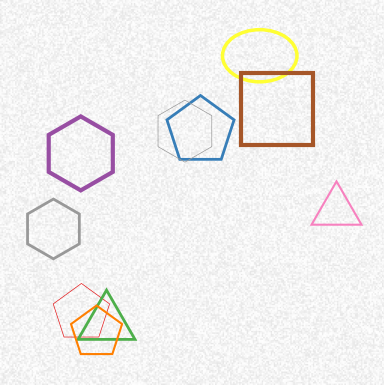[{"shape": "pentagon", "thickness": 0.5, "radius": 0.38, "center": [0.211, 0.187]}, {"shape": "pentagon", "thickness": 2, "radius": 0.46, "center": [0.521, 0.66]}, {"shape": "triangle", "thickness": 2, "radius": 0.43, "center": [0.277, 0.161]}, {"shape": "hexagon", "thickness": 3, "radius": 0.48, "center": [0.21, 0.602]}, {"shape": "pentagon", "thickness": 1.5, "radius": 0.35, "center": [0.251, 0.137]}, {"shape": "oval", "thickness": 2.5, "radius": 0.48, "center": [0.675, 0.855]}, {"shape": "square", "thickness": 3, "radius": 0.47, "center": [0.72, 0.717]}, {"shape": "triangle", "thickness": 1.5, "radius": 0.37, "center": [0.874, 0.454]}, {"shape": "hexagon", "thickness": 0.5, "radius": 0.4, "center": [0.48, 0.659]}, {"shape": "hexagon", "thickness": 2, "radius": 0.39, "center": [0.139, 0.405]}]